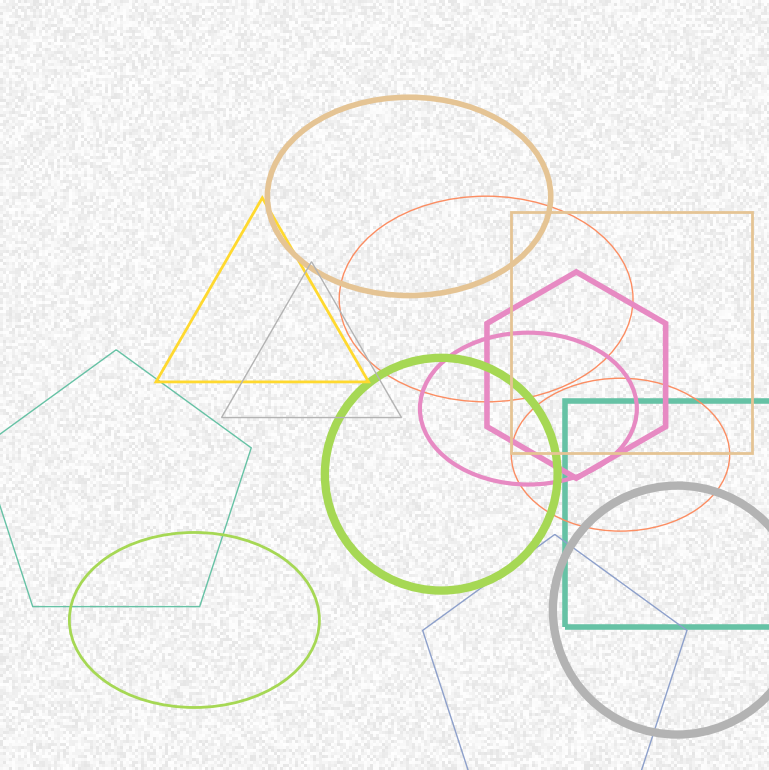[{"shape": "square", "thickness": 2, "radius": 0.73, "center": [0.88, 0.332]}, {"shape": "pentagon", "thickness": 0.5, "radius": 0.92, "center": [0.151, 0.361]}, {"shape": "oval", "thickness": 0.5, "radius": 0.71, "center": [0.806, 0.41]}, {"shape": "oval", "thickness": 0.5, "radius": 0.95, "center": [0.631, 0.612]}, {"shape": "pentagon", "thickness": 0.5, "radius": 0.9, "center": [0.721, 0.126]}, {"shape": "hexagon", "thickness": 2, "radius": 0.67, "center": [0.748, 0.513]}, {"shape": "oval", "thickness": 1.5, "radius": 0.7, "center": [0.686, 0.469]}, {"shape": "oval", "thickness": 1, "radius": 0.81, "center": [0.252, 0.195]}, {"shape": "circle", "thickness": 3, "radius": 0.76, "center": [0.573, 0.384]}, {"shape": "triangle", "thickness": 1, "radius": 0.8, "center": [0.341, 0.584]}, {"shape": "square", "thickness": 1, "radius": 0.78, "center": [0.82, 0.568]}, {"shape": "oval", "thickness": 2, "radius": 0.92, "center": [0.531, 0.745]}, {"shape": "circle", "thickness": 3, "radius": 0.81, "center": [0.88, 0.208]}, {"shape": "triangle", "thickness": 0.5, "radius": 0.67, "center": [0.405, 0.525]}]